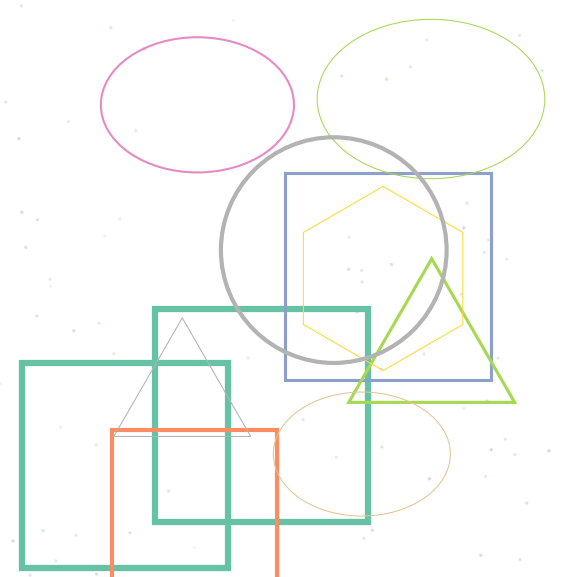[{"shape": "square", "thickness": 3, "radius": 0.92, "center": [0.453, 0.28]}, {"shape": "square", "thickness": 3, "radius": 0.89, "center": [0.217, 0.193]}, {"shape": "square", "thickness": 2, "radius": 0.71, "center": [0.336, 0.111]}, {"shape": "square", "thickness": 1.5, "radius": 0.89, "center": [0.672, 0.52]}, {"shape": "oval", "thickness": 1, "radius": 0.84, "center": [0.342, 0.818]}, {"shape": "triangle", "thickness": 1.5, "radius": 0.83, "center": [0.748, 0.385]}, {"shape": "oval", "thickness": 0.5, "radius": 0.99, "center": [0.746, 0.828]}, {"shape": "hexagon", "thickness": 0.5, "radius": 0.8, "center": [0.663, 0.517]}, {"shape": "oval", "thickness": 0.5, "radius": 0.77, "center": [0.627, 0.213]}, {"shape": "triangle", "thickness": 0.5, "radius": 0.68, "center": [0.316, 0.312]}, {"shape": "circle", "thickness": 2, "radius": 0.98, "center": [0.578, 0.566]}]